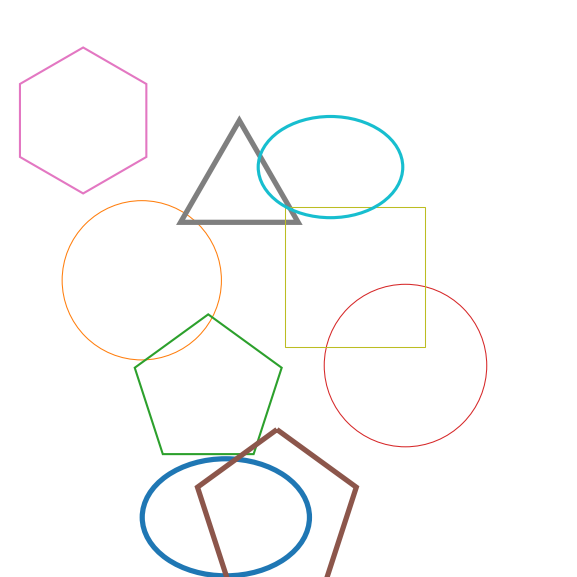[{"shape": "oval", "thickness": 2.5, "radius": 0.72, "center": [0.391, 0.103]}, {"shape": "circle", "thickness": 0.5, "radius": 0.69, "center": [0.246, 0.514]}, {"shape": "pentagon", "thickness": 1, "radius": 0.67, "center": [0.361, 0.321]}, {"shape": "circle", "thickness": 0.5, "radius": 0.7, "center": [0.702, 0.366]}, {"shape": "pentagon", "thickness": 2.5, "radius": 0.72, "center": [0.479, 0.111]}, {"shape": "hexagon", "thickness": 1, "radius": 0.63, "center": [0.144, 0.791]}, {"shape": "triangle", "thickness": 2.5, "radius": 0.59, "center": [0.414, 0.673]}, {"shape": "square", "thickness": 0.5, "radius": 0.61, "center": [0.614, 0.519]}, {"shape": "oval", "thickness": 1.5, "radius": 0.63, "center": [0.572, 0.71]}]